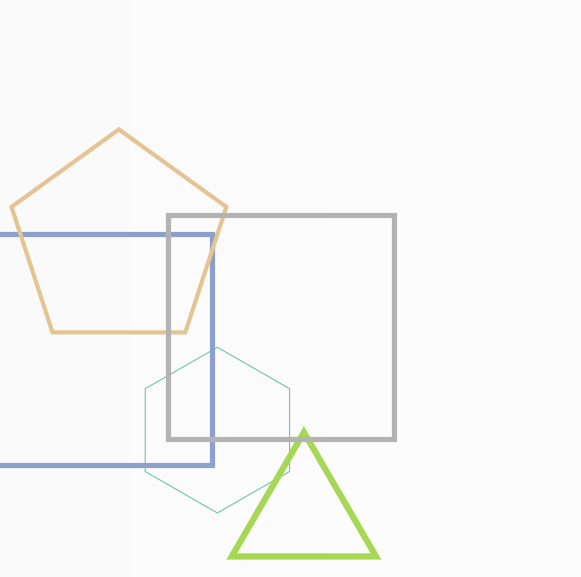[{"shape": "hexagon", "thickness": 0.5, "radius": 0.72, "center": [0.374, 0.254]}, {"shape": "square", "thickness": 2.5, "radius": 1.0, "center": [0.165, 0.394]}, {"shape": "triangle", "thickness": 3, "radius": 0.72, "center": [0.523, 0.107]}, {"shape": "pentagon", "thickness": 2, "radius": 0.97, "center": [0.205, 0.581]}, {"shape": "square", "thickness": 2.5, "radius": 0.97, "center": [0.484, 0.433]}]